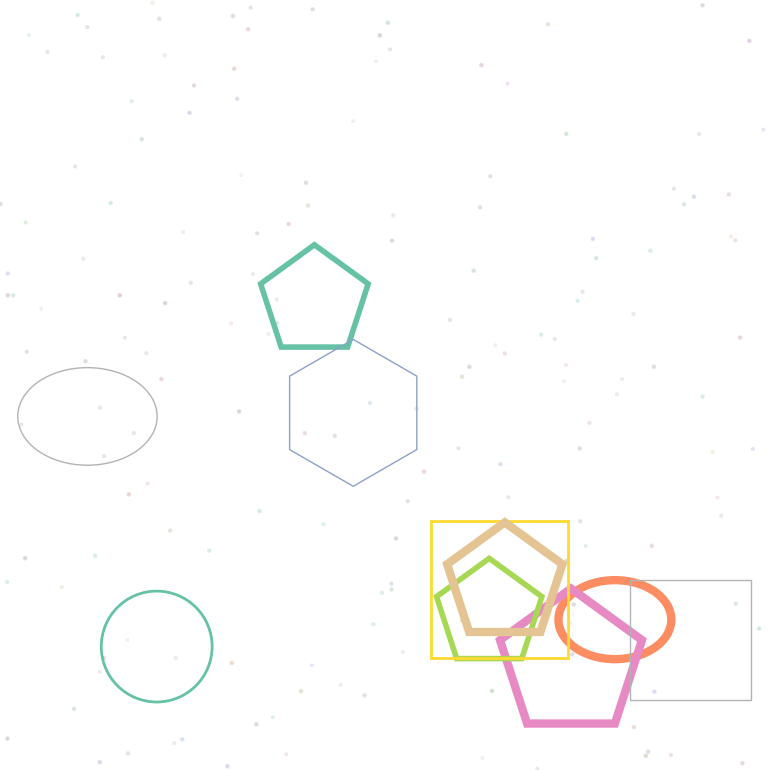[{"shape": "circle", "thickness": 1, "radius": 0.36, "center": [0.204, 0.16]}, {"shape": "pentagon", "thickness": 2, "radius": 0.37, "center": [0.408, 0.609]}, {"shape": "oval", "thickness": 3, "radius": 0.37, "center": [0.799, 0.195]}, {"shape": "hexagon", "thickness": 0.5, "radius": 0.48, "center": [0.459, 0.464]}, {"shape": "pentagon", "thickness": 3, "radius": 0.48, "center": [0.742, 0.139]}, {"shape": "pentagon", "thickness": 2, "radius": 0.36, "center": [0.635, 0.203]}, {"shape": "square", "thickness": 1, "radius": 0.44, "center": [0.649, 0.234]}, {"shape": "pentagon", "thickness": 3, "radius": 0.39, "center": [0.656, 0.243]}, {"shape": "square", "thickness": 0.5, "radius": 0.39, "center": [0.897, 0.169]}, {"shape": "oval", "thickness": 0.5, "radius": 0.45, "center": [0.114, 0.459]}]